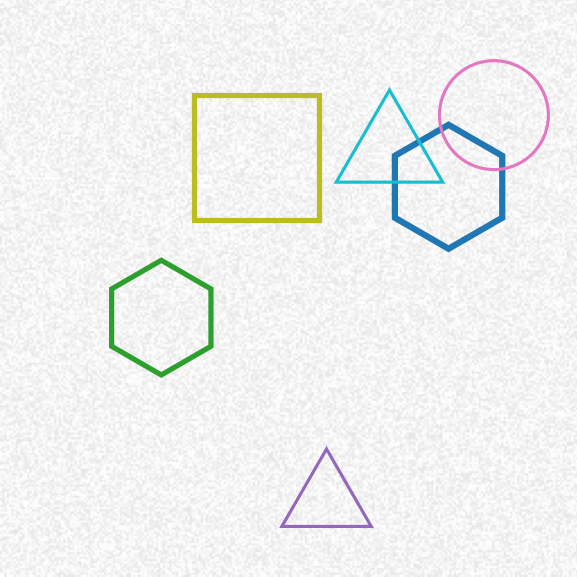[{"shape": "hexagon", "thickness": 3, "radius": 0.54, "center": [0.777, 0.676]}, {"shape": "hexagon", "thickness": 2.5, "radius": 0.5, "center": [0.279, 0.449]}, {"shape": "triangle", "thickness": 1.5, "radius": 0.45, "center": [0.565, 0.132]}, {"shape": "circle", "thickness": 1.5, "radius": 0.47, "center": [0.855, 0.8]}, {"shape": "square", "thickness": 2.5, "radius": 0.54, "center": [0.444, 0.727]}, {"shape": "triangle", "thickness": 1.5, "radius": 0.53, "center": [0.674, 0.737]}]